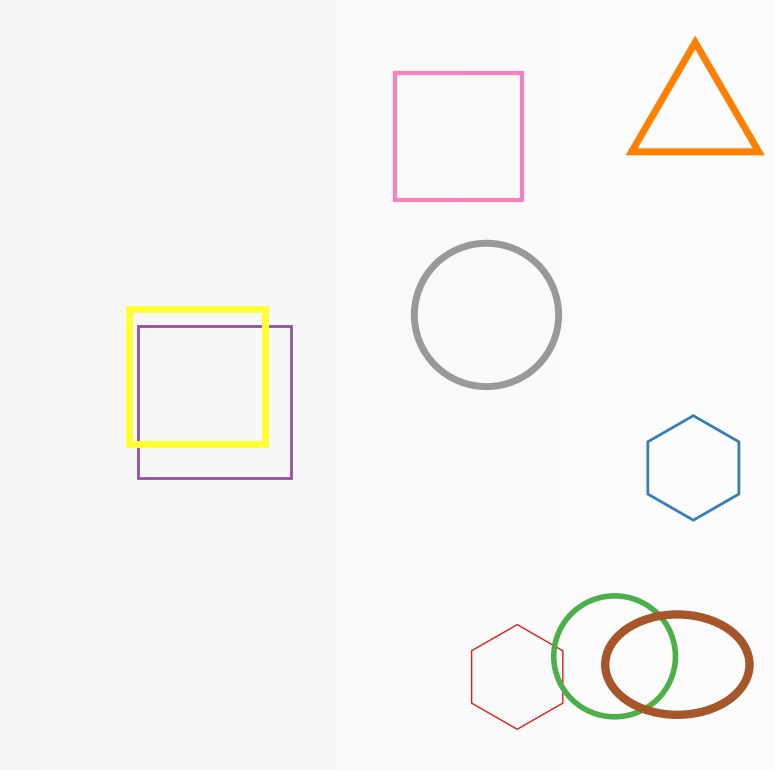[{"shape": "hexagon", "thickness": 0.5, "radius": 0.34, "center": [0.667, 0.121]}, {"shape": "hexagon", "thickness": 1, "radius": 0.34, "center": [0.895, 0.392]}, {"shape": "circle", "thickness": 2, "radius": 0.39, "center": [0.793, 0.148]}, {"shape": "square", "thickness": 1, "radius": 0.49, "center": [0.276, 0.478]}, {"shape": "triangle", "thickness": 2.5, "radius": 0.47, "center": [0.897, 0.85]}, {"shape": "square", "thickness": 2.5, "radius": 0.44, "center": [0.254, 0.511]}, {"shape": "oval", "thickness": 3, "radius": 0.47, "center": [0.874, 0.137]}, {"shape": "square", "thickness": 1.5, "radius": 0.41, "center": [0.591, 0.823]}, {"shape": "circle", "thickness": 2.5, "radius": 0.47, "center": [0.628, 0.591]}]